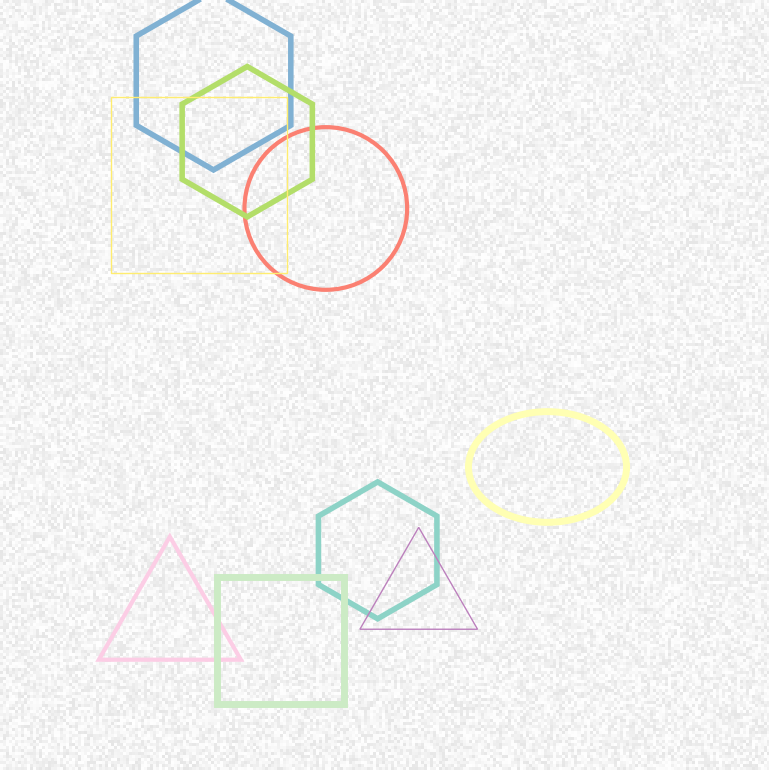[{"shape": "hexagon", "thickness": 2, "radius": 0.44, "center": [0.49, 0.285]}, {"shape": "oval", "thickness": 2.5, "radius": 0.51, "center": [0.711, 0.394]}, {"shape": "circle", "thickness": 1.5, "radius": 0.53, "center": [0.423, 0.729]}, {"shape": "hexagon", "thickness": 2, "radius": 0.58, "center": [0.277, 0.895]}, {"shape": "hexagon", "thickness": 2, "radius": 0.49, "center": [0.321, 0.816]}, {"shape": "triangle", "thickness": 1.5, "radius": 0.53, "center": [0.221, 0.196]}, {"shape": "triangle", "thickness": 0.5, "radius": 0.44, "center": [0.544, 0.227]}, {"shape": "square", "thickness": 2.5, "radius": 0.41, "center": [0.365, 0.169]}, {"shape": "square", "thickness": 0.5, "radius": 0.57, "center": [0.258, 0.76]}]